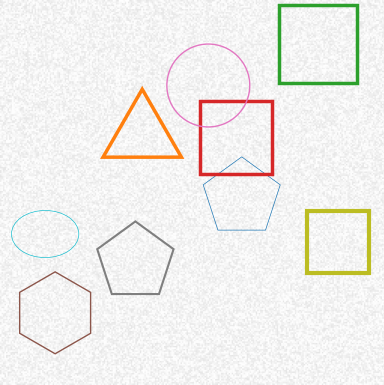[{"shape": "pentagon", "thickness": 0.5, "radius": 0.53, "center": [0.628, 0.487]}, {"shape": "triangle", "thickness": 2.5, "radius": 0.59, "center": [0.369, 0.651]}, {"shape": "square", "thickness": 2.5, "radius": 0.51, "center": [0.825, 0.886]}, {"shape": "square", "thickness": 2.5, "radius": 0.47, "center": [0.614, 0.643]}, {"shape": "hexagon", "thickness": 1, "radius": 0.53, "center": [0.143, 0.187]}, {"shape": "circle", "thickness": 1, "radius": 0.54, "center": [0.541, 0.778]}, {"shape": "pentagon", "thickness": 1.5, "radius": 0.52, "center": [0.352, 0.321]}, {"shape": "square", "thickness": 3, "radius": 0.4, "center": [0.878, 0.372]}, {"shape": "oval", "thickness": 0.5, "radius": 0.44, "center": [0.117, 0.392]}]